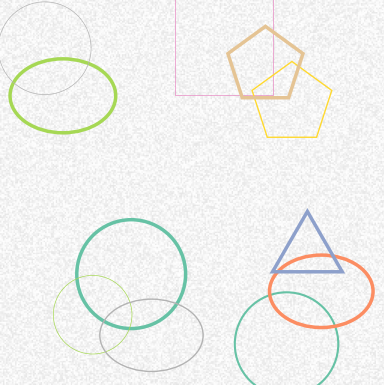[{"shape": "circle", "thickness": 2.5, "radius": 0.71, "center": [0.341, 0.288]}, {"shape": "circle", "thickness": 1.5, "radius": 0.67, "center": [0.744, 0.106]}, {"shape": "oval", "thickness": 2.5, "radius": 0.67, "center": [0.835, 0.243]}, {"shape": "triangle", "thickness": 2.5, "radius": 0.52, "center": [0.798, 0.346]}, {"shape": "square", "thickness": 0.5, "radius": 0.64, "center": [0.581, 0.881]}, {"shape": "oval", "thickness": 2.5, "radius": 0.69, "center": [0.163, 0.751]}, {"shape": "circle", "thickness": 0.5, "radius": 0.51, "center": [0.241, 0.183]}, {"shape": "pentagon", "thickness": 1, "radius": 0.54, "center": [0.758, 0.731]}, {"shape": "pentagon", "thickness": 2.5, "radius": 0.51, "center": [0.689, 0.829]}, {"shape": "oval", "thickness": 1, "radius": 0.67, "center": [0.393, 0.129]}, {"shape": "circle", "thickness": 0.5, "radius": 0.6, "center": [0.116, 0.875]}]